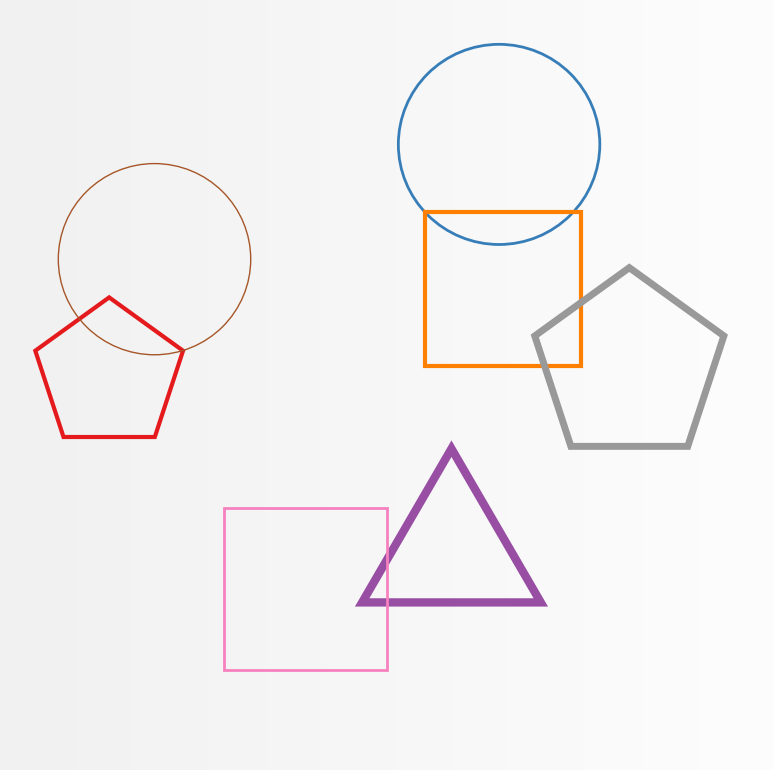[{"shape": "pentagon", "thickness": 1.5, "radius": 0.5, "center": [0.141, 0.514]}, {"shape": "circle", "thickness": 1, "radius": 0.65, "center": [0.644, 0.812]}, {"shape": "triangle", "thickness": 3, "radius": 0.67, "center": [0.583, 0.284]}, {"shape": "square", "thickness": 1.5, "radius": 0.5, "center": [0.649, 0.625]}, {"shape": "circle", "thickness": 0.5, "radius": 0.62, "center": [0.199, 0.663]}, {"shape": "square", "thickness": 1, "radius": 0.53, "center": [0.394, 0.235]}, {"shape": "pentagon", "thickness": 2.5, "radius": 0.64, "center": [0.812, 0.524]}]